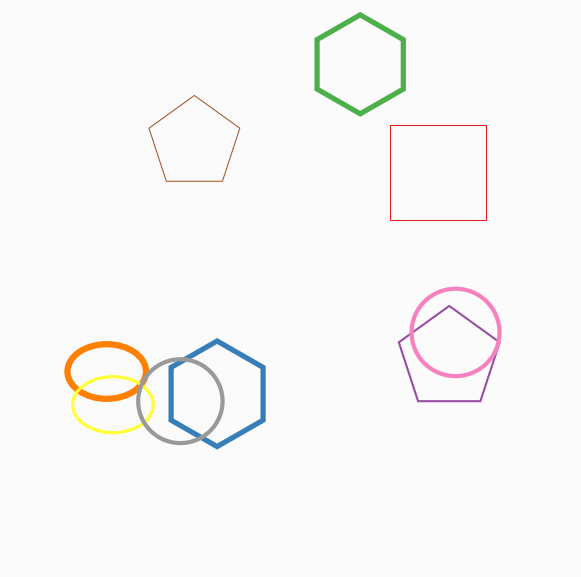[{"shape": "square", "thickness": 0.5, "radius": 0.41, "center": [0.754, 0.701]}, {"shape": "hexagon", "thickness": 2.5, "radius": 0.46, "center": [0.374, 0.317]}, {"shape": "hexagon", "thickness": 2.5, "radius": 0.43, "center": [0.62, 0.888]}, {"shape": "pentagon", "thickness": 1, "radius": 0.46, "center": [0.773, 0.378]}, {"shape": "oval", "thickness": 3, "radius": 0.34, "center": [0.184, 0.356]}, {"shape": "oval", "thickness": 1.5, "radius": 0.35, "center": [0.194, 0.298]}, {"shape": "pentagon", "thickness": 0.5, "radius": 0.41, "center": [0.334, 0.752]}, {"shape": "circle", "thickness": 2, "radius": 0.38, "center": [0.784, 0.423]}, {"shape": "circle", "thickness": 2, "radius": 0.36, "center": [0.31, 0.304]}]